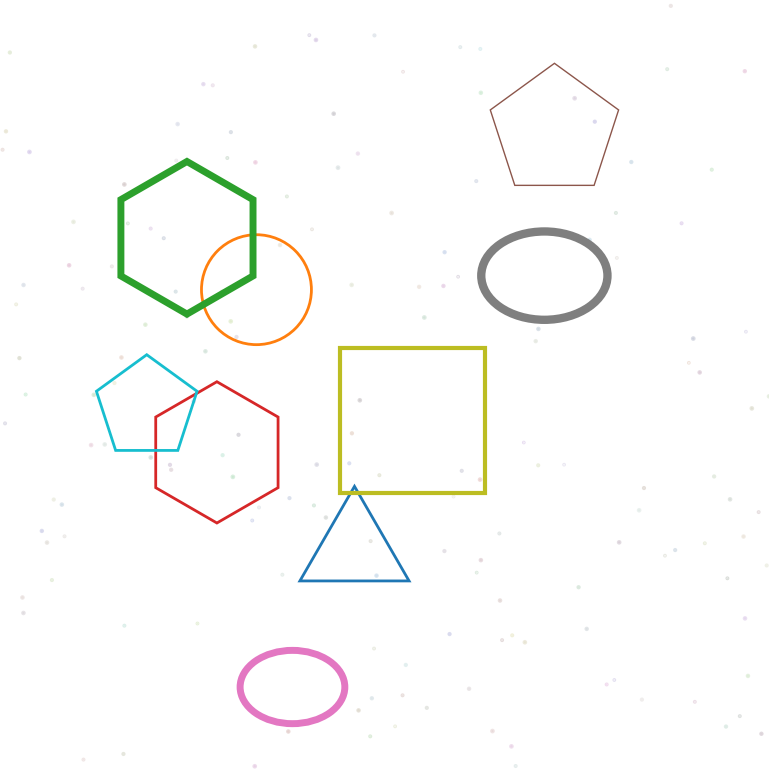[{"shape": "triangle", "thickness": 1, "radius": 0.41, "center": [0.46, 0.286]}, {"shape": "circle", "thickness": 1, "radius": 0.36, "center": [0.333, 0.624]}, {"shape": "hexagon", "thickness": 2.5, "radius": 0.5, "center": [0.243, 0.691]}, {"shape": "hexagon", "thickness": 1, "radius": 0.46, "center": [0.282, 0.413]}, {"shape": "pentagon", "thickness": 0.5, "radius": 0.44, "center": [0.72, 0.83]}, {"shape": "oval", "thickness": 2.5, "radius": 0.34, "center": [0.38, 0.108]}, {"shape": "oval", "thickness": 3, "radius": 0.41, "center": [0.707, 0.642]}, {"shape": "square", "thickness": 1.5, "radius": 0.47, "center": [0.536, 0.454]}, {"shape": "pentagon", "thickness": 1, "radius": 0.34, "center": [0.191, 0.471]}]